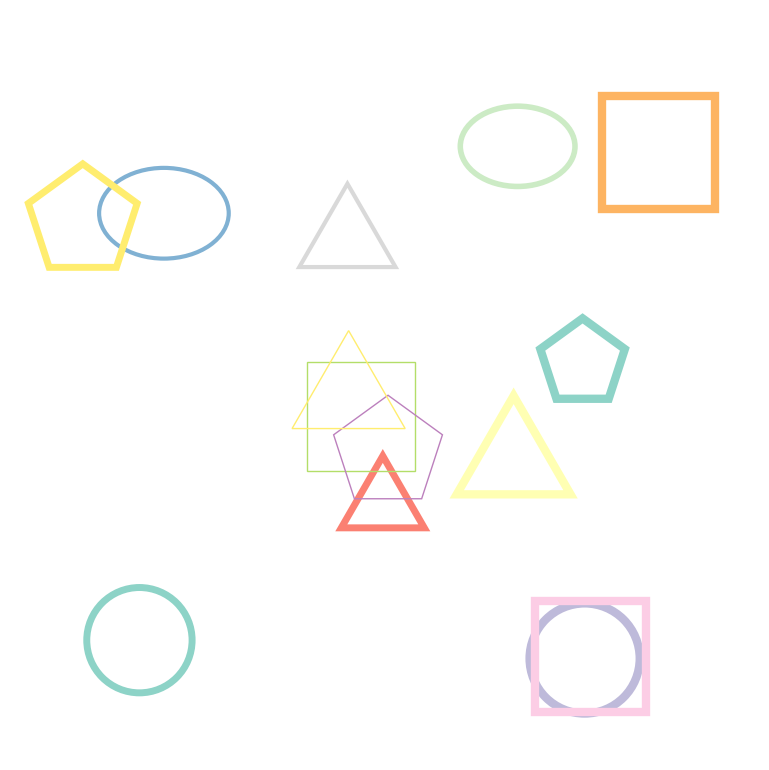[{"shape": "circle", "thickness": 2.5, "radius": 0.34, "center": [0.181, 0.169]}, {"shape": "pentagon", "thickness": 3, "radius": 0.29, "center": [0.757, 0.529]}, {"shape": "triangle", "thickness": 3, "radius": 0.43, "center": [0.667, 0.401]}, {"shape": "circle", "thickness": 3, "radius": 0.36, "center": [0.759, 0.145]}, {"shape": "triangle", "thickness": 2.5, "radius": 0.31, "center": [0.497, 0.346]}, {"shape": "oval", "thickness": 1.5, "radius": 0.42, "center": [0.213, 0.723]}, {"shape": "square", "thickness": 3, "radius": 0.37, "center": [0.855, 0.802]}, {"shape": "square", "thickness": 0.5, "radius": 0.35, "center": [0.469, 0.46]}, {"shape": "square", "thickness": 3, "radius": 0.36, "center": [0.767, 0.148]}, {"shape": "triangle", "thickness": 1.5, "radius": 0.36, "center": [0.451, 0.689]}, {"shape": "pentagon", "thickness": 0.5, "radius": 0.37, "center": [0.504, 0.412]}, {"shape": "oval", "thickness": 2, "radius": 0.37, "center": [0.672, 0.81]}, {"shape": "pentagon", "thickness": 2.5, "radius": 0.37, "center": [0.107, 0.713]}, {"shape": "triangle", "thickness": 0.5, "radius": 0.42, "center": [0.453, 0.486]}]